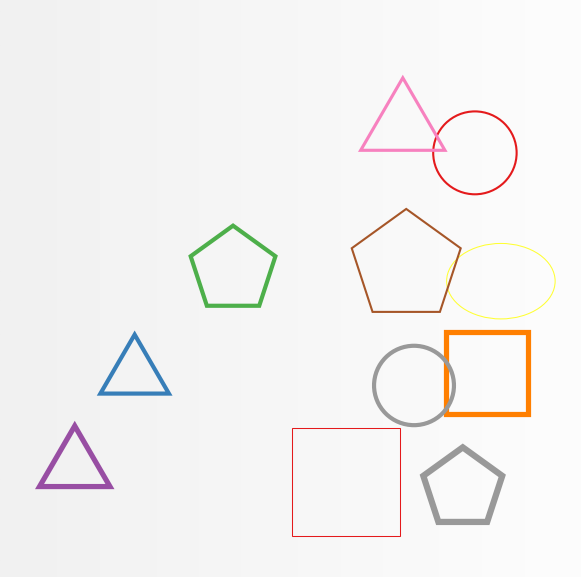[{"shape": "square", "thickness": 0.5, "radius": 0.47, "center": [0.596, 0.164]}, {"shape": "circle", "thickness": 1, "radius": 0.36, "center": [0.817, 0.734]}, {"shape": "triangle", "thickness": 2, "radius": 0.34, "center": [0.232, 0.352]}, {"shape": "pentagon", "thickness": 2, "radius": 0.38, "center": [0.401, 0.532]}, {"shape": "triangle", "thickness": 2.5, "radius": 0.35, "center": [0.129, 0.192]}, {"shape": "square", "thickness": 2.5, "radius": 0.35, "center": [0.838, 0.353]}, {"shape": "oval", "thickness": 0.5, "radius": 0.47, "center": [0.862, 0.512]}, {"shape": "pentagon", "thickness": 1, "radius": 0.49, "center": [0.699, 0.539]}, {"shape": "triangle", "thickness": 1.5, "radius": 0.42, "center": [0.693, 0.781]}, {"shape": "circle", "thickness": 2, "radius": 0.34, "center": [0.712, 0.332]}, {"shape": "pentagon", "thickness": 3, "radius": 0.36, "center": [0.796, 0.153]}]